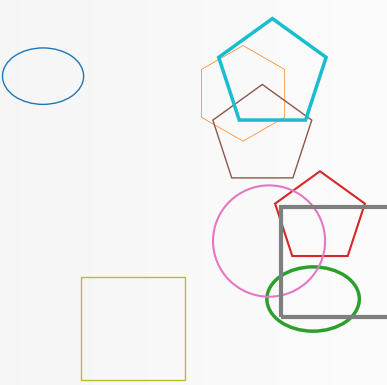[{"shape": "oval", "thickness": 1, "radius": 0.52, "center": [0.111, 0.802]}, {"shape": "hexagon", "thickness": 0.5, "radius": 0.62, "center": [0.627, 0.758]}, {"shape": "oval", "thickness": 2.5, "radius": 0.6, "center": [0.808, 0.223]}, {"shape": "pentagon", "thickness": 1.5, "radius": 0.61, "center": [0.826, 0.433]}, {"shape": "pentagon", "thickness": 1, "radius": 0.67, "center": [0.677, 0.646]}, {"shape": "circle", "thickness": 1.5, "radius": 0.72, "center": [0.694, 0.374]}, {"shape": "square", "thickness": 3, "radius": 0.72, "center": [0.869, 0.32]}, {"shape": "square", "thickness": 1, "radius": 0.67, "center": [0.343, 0.147]}, {"shape": "pentagon", "thickness": 2.5, "radius": 0.73, "center": [0.703, 0.806]}]